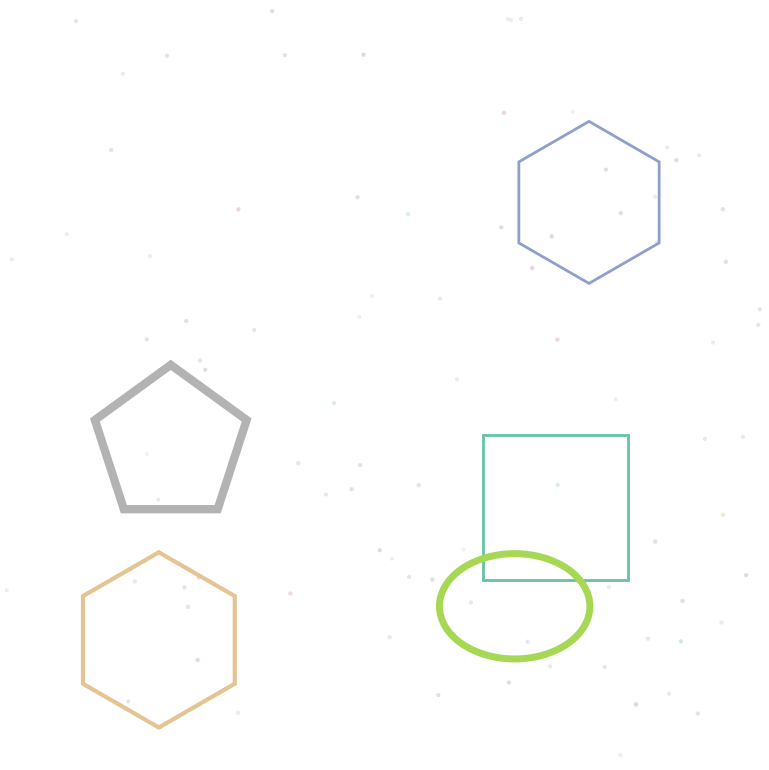[{"shape": "square", "thickness": 1, "radius": 0.47, "center": [0.721, 0.341]}, {"shape": "hexagon", "thickness": 1, "radius": 0.53, "center": [0.765, 0.737]}, {"shape": "oval", "thickness": 2.5, "radius": 0.49, "center": [0.668, 0.213]}, {"shape": "hexagon", "thickness": 1.5, "radius": 0.57, "center": [0.206, 0.169]}, {"shape": "pentagon", "thickness": 3, "radius": 0.52, "center": [0.222, 0.423]}]